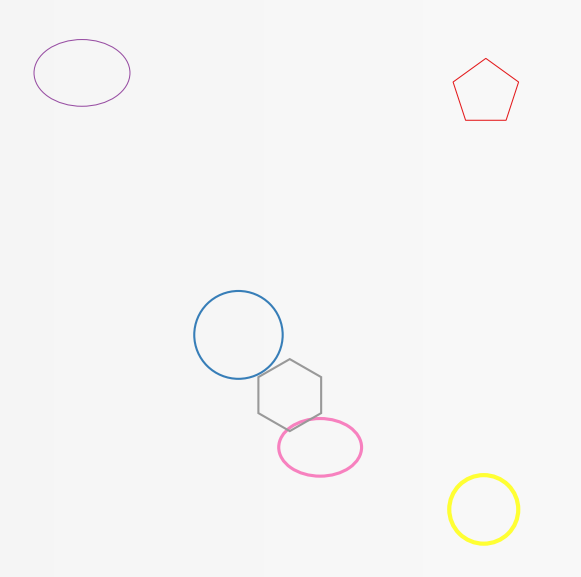[{"shape": "pentagon", "thickness": 0.5, "radius": 0.3, "center": [0.836, 0.839]}, {"shape": "circle", "thickness": 1, "radius": 0.38, "center": [0.41, 0.419]}, {"shape": "oval", "thickness": 0.5, "radius": 0.41, "center": [0.141, 0.873]}, {"shape": "circle", "thickness": 2, "radius": 0.3, "center": [0.832, 0.117]}, {"shape": "oval", "thickness": 1.5, "radius": 0.36, "center": [0.551, 0.225]}, {"shape": "hexagon", "thickness": 1, "radius": 0.31, "center": [0.499, 0.315]}]